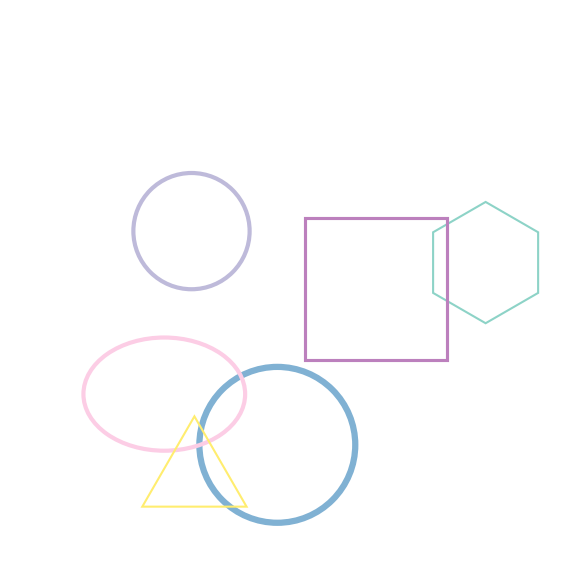[{"shape": "hexagon", "thickness": 1, "radius": 0.53, "center": [0.841, 0.544]}, {"shape": "circle", "thickness": 2, "radius": 0.5, "center": [0.332, 0.599]}, {"shape": "circle", "thickness": 3, "radius": 0.67, "center": [0.48, 0.229]}, {"shape": "oval", "thickness": 2, "radius": 0.7, "center": [0.284, 0.317]}, {"shape": "square", "thickness": 1.5, "radius": 0.62, "center": [0.651, 0.499]}, {"shape": "triangle", "thickness": 1, "radius": 0.52, "center": [0.337, 0.174]}]